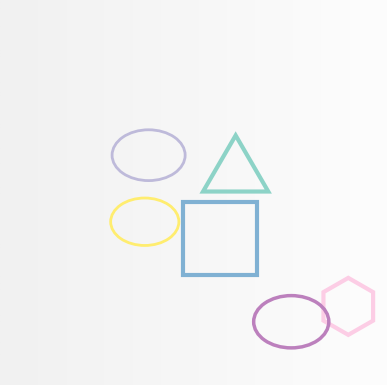[{"shape": "triangle", "thickness": 3, "radius": 0.49, "center": [0.608, 0.551]}, {"shape": "oval", "thickness": 2, "radius": 0.47, "center": [0.384, 0.597]}, {"shape": "square", "thickness": 3, "radius": 0.48, "center": [0.568, 0.381]}, {"shape": "hexagon", "thickness": 3, "radius": 0.37, "center": [0.899, 0.204]}, {"shape": "oval", "thickness": 2.5, "radius": 0.48, "center": [0.752, 0.164]}, {"shape": "oval", "thickness": 2, "radius": 0.44, "center": [0.374, 0.424]}]